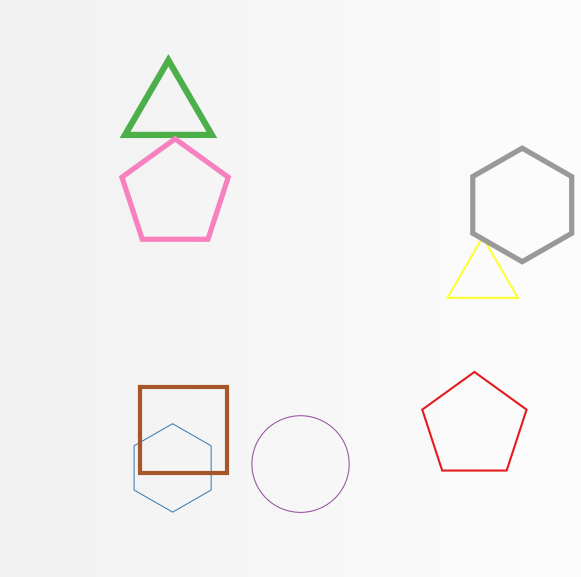[{"shape": "pentagon", "thickness": 1, "radius": 0.47, "center": [0.816, 0.261]}, {"shape": "hexagon", "thickness": 0.5, "radius": 0.38, "center": [0.297, 0.189]}, {"shape": "triangle", "thickness": 3, "radius": 0.43, "center": [0.29, 0.809]}, {"shape": "circle", "thickness": 0.5, "radius": 0.42, "center": [0.517, 0.196]}, {"shape": "triangle", "thickness": 1, "radius": 0.35, "center": [0.83, 0.518]}, {"shape": "square", "thickness": 2, "radius": 0.37, "center": [0.316, 0.255]}, {"shape": "pentagon", "thickness": 2.5, "radius": 0.48, "center": [0.301, 0.663]}, {"shape": "hexagon", "thickness": 2.5, "radius": 0.49, "center": [0.898, 0.644]}]